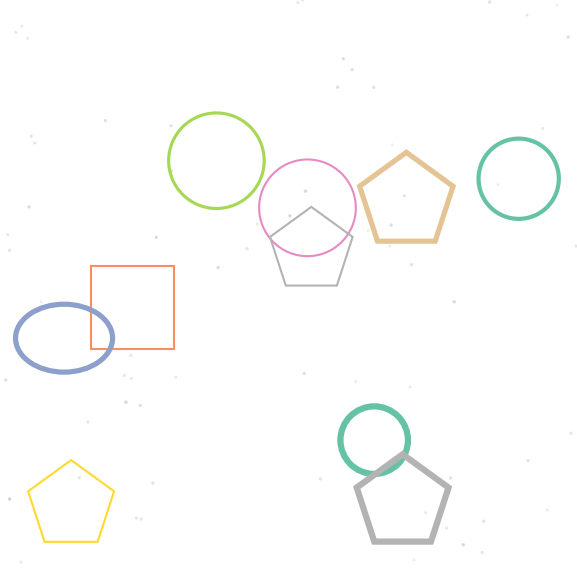[{"shape": "circle", "thickness": 3, "radius": 0.29, "center": [0.648, 0.237]}, {"shape": "circle", "thickness": 2, "radius": 0.35, "center": [0.898, 0.69]}, {"shape": "square", "thickness": 1, "radius": 0.36, "center": [0.229, 0.467]}, {"shape": "oval", "thickness": 2.5, "radius": 0.42, "center": [0.111, 0.414]}, {"shape": "circle", "thickness": 1, "radius": 0.42, "center": [0.532, 0.639]}, {"shape": "circle", "thickness": 1.5, "radius": 0.41, "center": [0.375, 0.721]}, {"shape": "pentagon", "thickness": 1, "radius": 0.39, "center": [0.123, 0.124]}, {"shape": "pentagon", "thickness": 2.5, "radius": 0.43, "center": [0.704, 0.65]}, {"shape": "pentagon", "thickness": 3, "radius": 0.42, "center": [0.697, 0.129]}, {"shape": "pentagon", "thickness": 1, "radius": 0.38, "center": [0.539, 0.566]}]